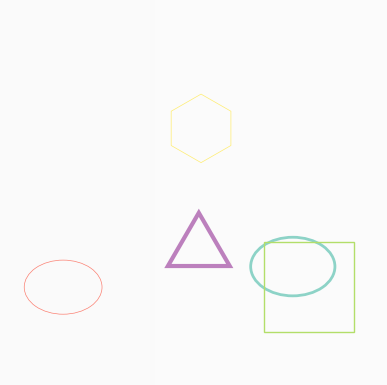[{"shape": "oval", "thickness": 2, "radius": 0.54, "center": [0.756, 0.308]}, {"shape": "oval", "thickness": 0.5, "radius": 0.5, "center": [0.163, 0.254]}, {"shape": "square", "thickness": 1, "radius": 0.58, "center": [0.798, 0.254]}, {"shape": "triangle", "thickness": 3, "radius": 0.46, "center": [0.513, 0.355]}, {"shape": "hexagon", "thickness": 0.5, "radius": 0.45, "center": [0.519, 0.667]}]